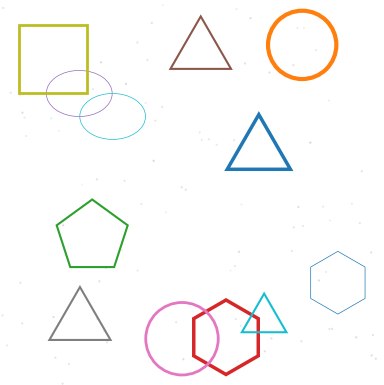[{"shape": "hexagon", "thickness": 0.5, "radius": 0.41, "center": [0.878, 0.266]}, {"shape": "triangle", "thickness": 2.5, "radius": 0.47, "center": [0.672, 0.608]}, {"shape": "circle", "thickness": 3, "radius": 0.44, "center": [0.785, 0.883]}, {"shape": "pentagon", "thickness": 1.5, "radius": 0.48, "center": [0.239, 0.385]}, {"shape": "hexagon", "thickness": 2.5, "radius": 0.48, "center": [0.587, 0.124]}, {"shape": "oval", "thickness": 0.5, "radius": 0.43, "center": [0.206, 0.757]}, {"shape": "triangle", "thickness": 1.5, "radius": 0.45, "center": [0.521, 0.866]}, {"shape": "circle", "thickness": 2, "radius": 0.47, "center": [0.473, 0.12]}, {"shape": "triangle", "thickness": 1.5, "radius": 0.46, "center": [0.208, 0.163]}, {"shape": "square", "thickness": 2, "radius": 0.44, "center": [0.138, 0.847]}, {"shape": "triangle", "thickness": 1.5, "radius": 0.33, "center": [0.686, 0.171]}, {"shape": "oval", "thickness": 0.5, "radius": 0.43, "center": [0.293, 0.698]}]